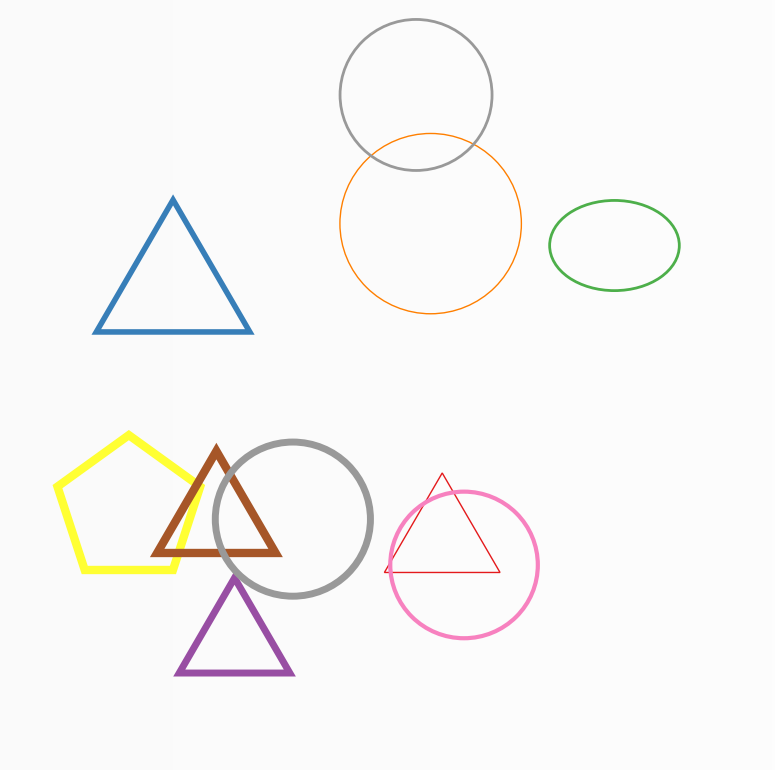[{"shape": "triangle", "thickness": 0.5, "radius": 0.43, "center": [0.571, 0.3]}, {"shape": "triangle", "thickness": 2, "radius": 0.57, "center": [0.223, 0.626]}, {"shape": "oval", "thickness": 1, "radius": 0.42, "center": [0.793, 0.681]}, {"shape": "triangle", "thickness": 2.5, "radius": 0.41, "center": [0.303, 0.167]}, {"shape": "circle", "thickness": 0.5, "radius": 0.59, "center": [0.556, 0.71]}, {"shape": "pentagon", "thickness": 3, "radius": 0.48, "center": [0.166, 0.338]}, {"shape": "triangle", "thickness": 3, "radius": 0.44, "center": [0.279, 0.326]}, {"shape": "circle", "thickness": 1.5, "radius": 0.48, "center": [0.599, 0.266]}, {"shape": "circle", "thickness": 1, "radius": 0.49, "center": [0.537, 0.877]}, {"shape": "circle", "thickness": 2.5, "radius": 0.5, "center": [0.378, 0.326]}]